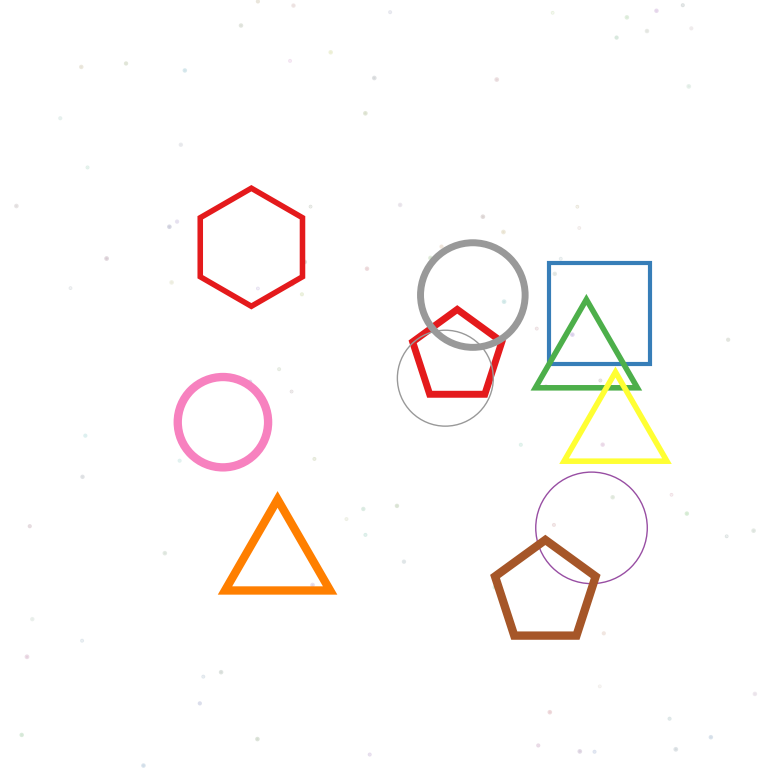[{"shape": "pentagon", "thickness": 2.5, "radius": 0.3, "center": [0.594, 0.537]}, {"shape": "hexagon", "thickness": 2, "radius": 0.38, "center": [0.326, 0.679]}, {"shape": "square", "thickness": 1.5, "radius": 0.33, "center": [0.778, 0.593]}, {"shape": "triangle", "thickness": 2, "radius": 0.38, "center": [0.762, 0.535]}, {"shape": "circle", "thickness": 0.5, "radius": 0.36, "center": [0.768, 0.314]}, {"shape": "triangle", "thickness": 3, "radius": 0.39, "center": [0.36, 0.273]}, {"shape": "triangle", "thickness": 2, "radius": 0.39, "center": [0.799, 0.44]}, {"shape": "pentagon", "thickness": 3, "radius": 0.34, "center": [0.708, 0.23]}, {"shape": "circle", "thickness": 3, "radius": 0.29, "center": [0.29, 0.452]}, {"shape": "circle", "thickness": 0.5, "radius": 0.31, "center": [0.578, 0.509]}, {"shape": "circle", "thickness": 2.5, "radius": 0.34, "center": [0.614, 0.617]}]